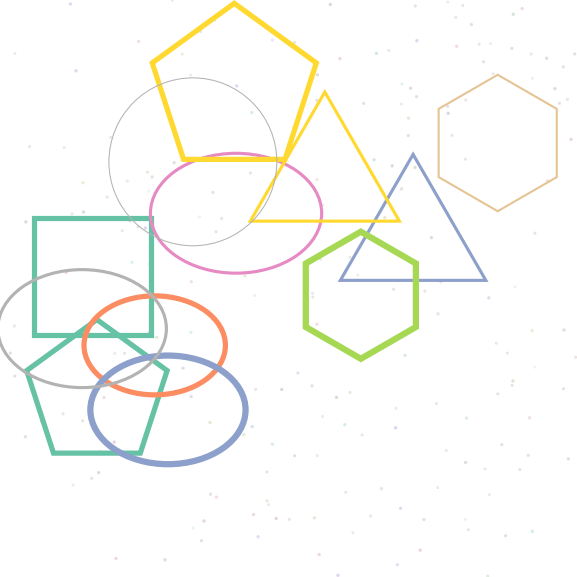[{"shape": "square", "thickness": 2.5, "radius": 0.51, "center": [0.16, 0.52]}, {"shape": "pentagon", "thickness": 2.5, "radius": 0.64, "center": [0.168, 0.318]}, {"shape": "oval", "thickness": 2.5, "radius": 0.61, "center": [0.268, 0.401]}, {"shape": "triangle", "thickness": 1.5, "radius": 0.73, "center": [0.715, 0.586]}, {"shape": "oval", "thickness": 3, "radius": 0.67, "center": [0.291, 0.289]}, {"shape": "oval", "thickness": 1.5, "radius": 0.74, "center": [0.409, 0.63]}, {"shape": "hexagon", "thickness": 3, "radius": 0.55, "center": [0.625, 0.488]}, {"shape": "triangle", "thickness": 1.5, "radius": 0.75, "center": [0.563, 0.691]}, {"shape": "pentagon", "thickness": 2.5, "radius": 0.75, "center": [0.406, 0.844]}, {"shape": "hexagon", "thickness": 1, "radius": 0.59, "center": [0.862, 0.752]}, {"shape": "circle", "thickness": 0.5, "radius": 0.73, "center": [0.334, 0.719]}, {"shape": "oval", "thickness": 1.5, "radius": 0.73, "center": [0.142, 0.43]}]